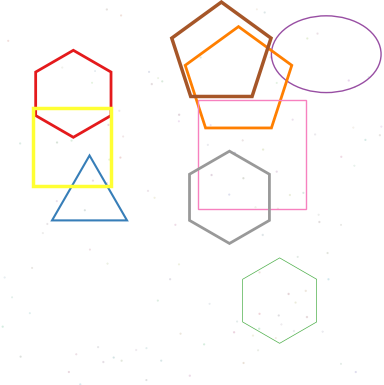[{"shape": "hexagon", "thickness": 2, "radius": 0.56, "center": [0.19, 0.756]}, {"shape": "triangle", "thickness": 1.5, "radius": 0.56, "center": [0.233, 0.484]}, {"shape": "hexagon", "thickness": 0.5, "radius": 0.55, "center": [0.726, 0.219]}, {"shape": "oval", "thickness": 1, "radius": 0.71, "center": [0.847, 0.859]}, {"shape": "pentagon", "thickness": 2, "radius": 0.73, "center": [0.619, 0.785]}, {"shape": "square", "thickness": 2.5, "radius": 0.51, "center": [0.188, 0.617]}, {"shape": "pentagon", "thickness": 2.5, "radius": 0.68, "center": [0.575, 0.859]}, {"shape": "square", "thickness": 1, "radius": 0.7, "center": [0.655, 0.599]}, {"shape": "hexagon", "thickness": 2, "radius": 0.6, "center": [0.596, 0.487]}]